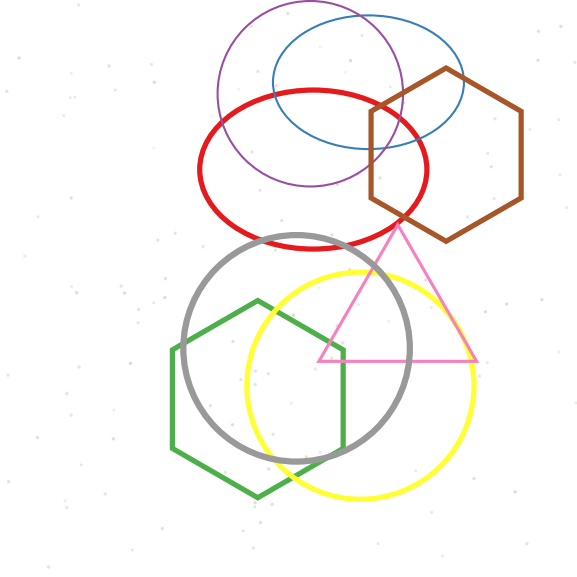[{"shape": "oval", "thickness": 2.5, "radius": 0.98, "center": [0.543, 0.706]}, {"shape": "oval", "thickness": 1, "radius": 0.83, "center": [0.638, 0.857]}, {"shape": "hexagon", "thickness": 2.5, "radius": 0.85, "center": [0.446, 0.308]}, {"shape": "circle", "thickness": 1, "radius": 0.8, "center": [0.537, 0.837]}, {"shape": "circle", "thickness": 2.5, "radius": 0.98, "center": [0.624, 0.331]}, {"shape": "hexagon", "thickness": 2.5, "radius": 0.75, "center": [0.772, 0.731]}, {"shape": "triangle", "thickness": 1.5, "radius": 0.79, "center": [0.689, 0.452]}, {"shape": "circle", "thickness": 3, "radius": 0.98, "center": [0.514, 0.396]}]